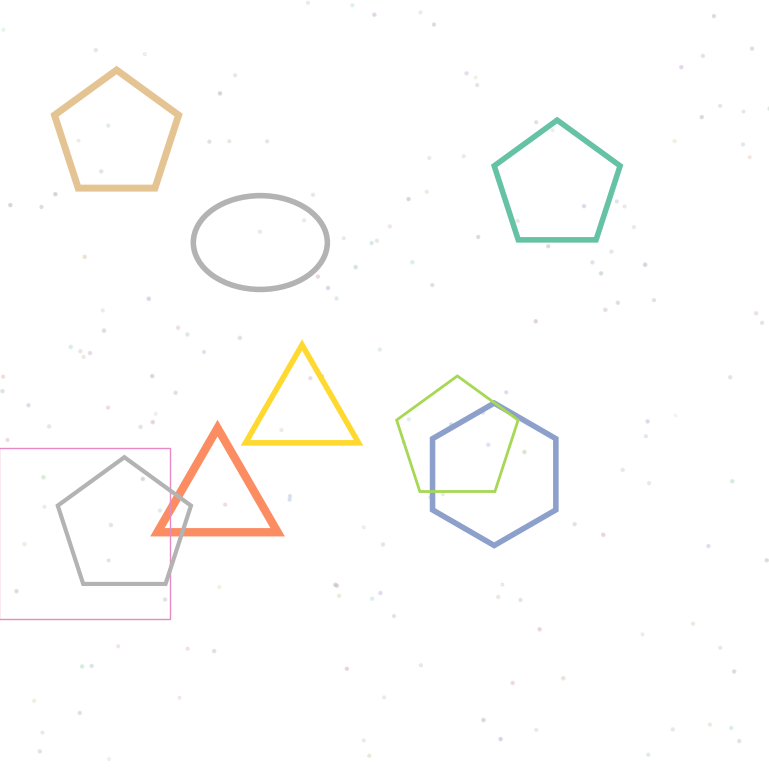[{"shape": "pentagon", "thickness": 2, "radius": 0.43, "center": [0.724, 0.758]}, {"shape": "triangle", "thickness": 3, "radius": 0.45, "center": [0.283, 0.354]}, {"shape": "hexagon", "thickness": 2, "radius": 0.46, "center": [0.642, 0.384]}, {"shape": "square", "thickness": 0.5, "radius": 0.56, "center": [0.11, 0.307]}, {"shape": "pentagon", "thickness": 1, "radius": 0.41, "center": [0.594, 0.429]}, {"shape": "triangle", "thickness": 2, "radius": 0.42, "center": [0.392, 0.467]}, {"shape": "pentagon", "thickness": 2.5, "radius": 0.42, "center": [0.151, 0.824]}, {"shape": "oval", "thickness": 2, "radius": 0.44, "center": [0.338, 0.685]}, {"shape": "pentagon", "thickness": 1.5, "radius": 0.45, "center": [0.162, 0.315]}]